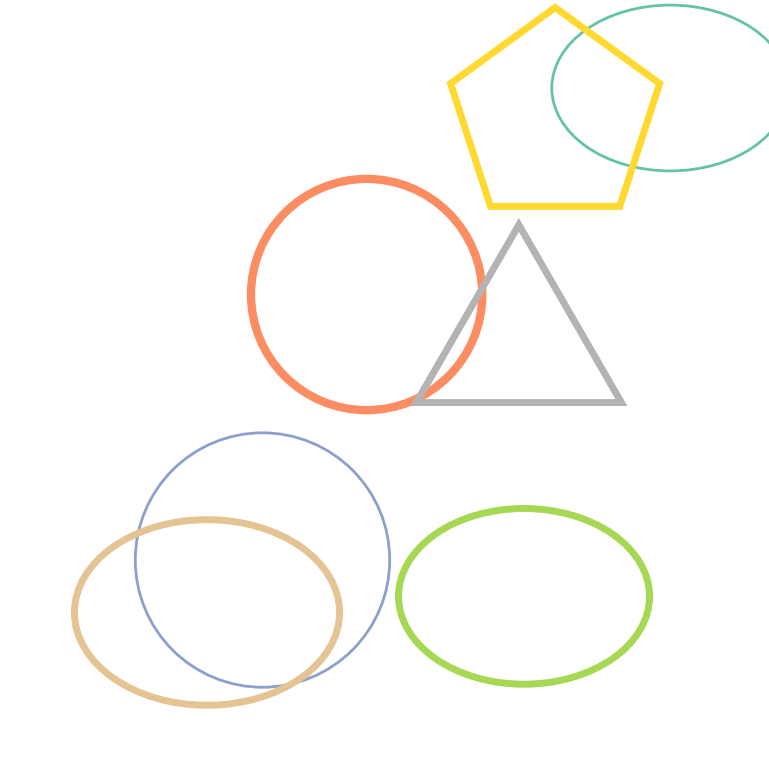[{"shape": "oval", "thickness": 1, "radius": 0.77, "center": [0.87, 0.886]}, {"shape": "circle", "thickness": 3, "radius": 0.75, "center": [0.476, 0.618]}, {"shape": "circle", "thickness": 1, "radius": 0.83, "center": [0.341, 0.273]}, {"shape": "oval", "thickness": 2.5, "radius": 0.82, "center": [0.681, 0.226]}, {"shape": "pentagon", "thickness": 2.5, "radius": 0.71, "center": [0.721, 0.847]}, {"shape": "oval", "thickness": 2.5, "radius": 0.86, "center": [0.269, 0.205]}, {"shape": "triangle", "thickness": 2.5, "radius": 0.77, "center": [0.674, 0.554]}]